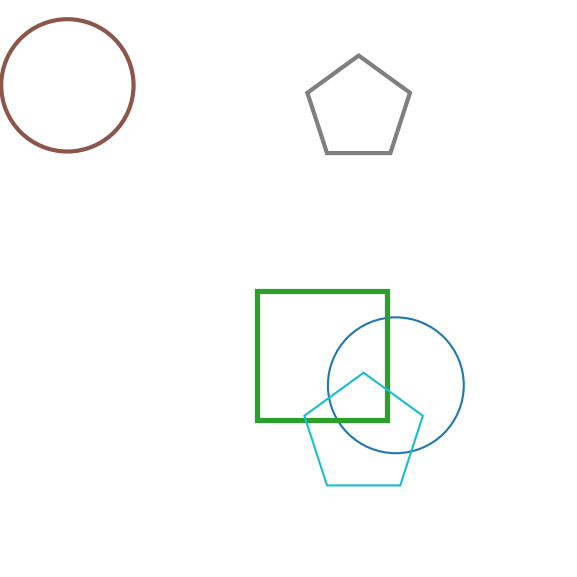[{"shape": "circle", "thickness": 1, "radius": 0.59, "center": [0.685, 0.332]}, {"shape": "square", "thickness": 2.5, "radius": 0.56, "center": [0.558, 0.383]}, {"shape": "circle", "thickness": 2, "radius": 0.57, "center": [0.117, 0.851]}, {"shape": "pentagon", "thickness": 2, "radius": 0.47, "center": [0.621, 0.81]}, {"shape": "pentagon", "thickness": 1, "radius": 0.54, "center": [0.63, 0.246]}]